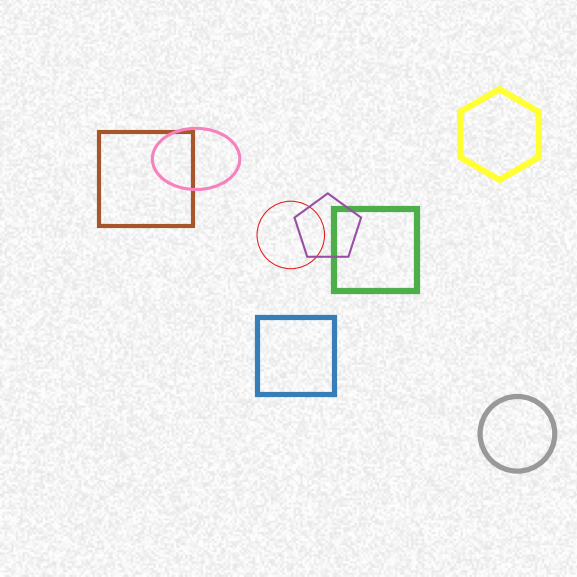[{"shape": "circle", "thickness": 0.5, "radius": 0.29, "center": [0.504, 0.592]}, {"shape": "square", "thickness": 2.5, "radius": 0.33, "center": [0.511, 0.383]}, {"shape": "square", "thickness": 3, "radius": 0.36, "center": [0.65, 0.566]}, {"shape": "pentagon", "thickness": 1, "radius": 0.3, "center": [0.568, 0.604]}, {"shape": "hexagon", "thickness": 3, "radius": 0.39, "center": [0.865, 0.766]}, {"shape": "square", "thickness": 2, "radius": 0.41, "center": [0.253, 0.689]}, {"shape": "oval", "thickness": 1.5, "radius": 0.38, "center": [0.34, 0.724]}, {"shape": "circle", "thickness": 2.5, "radius": 0.32, "center": [0.896, 0.248]}]